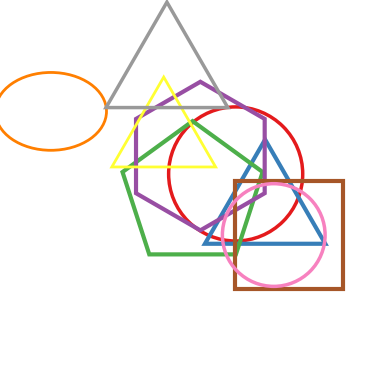[{"shape": "circle", "thickness": 2.5, "radius": 0.87, "center": [0.612, 0.548]}, {"shape": "triangle", "thickness": 3, "radius": 0.9, "center": [0.689, 0.457]}, {"shape": "pentagon", "thickness": 3, "radius": 0.96, "center": [0.5, 0.494]}, {"shape": "hexagon", "thickness": 3, "radius": 0.96, "center": [0.52, 0.595]}, {"shape": "oval", "thickness": 2, "radius": 0.72, "center": [0.132, 0.711]}, {"shape": "triangle", "thickness": 2, "radius": 0.78, "center": [0.425, 0.644]}, {"shape": "square", "thickness": 3, "radius": 0.7, "center": [0.75, 0.39]}, {"shape": "circle", "thickness": 2.5, "radius": 0.67, "center": [0.711, 0.39]}, {"shape": "triangle", "thickness": 2.5, "radius": 0.91, "center": [0.434, 0.812]}]